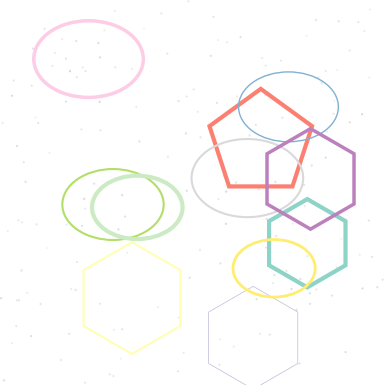[{"shape": "hexagon", "thickness": 3, "radius": 0.57, "center": [0.798, 0.368]}, {"shape": "hexagon", "thickness": 1.5, "radius": 0.73, "center": [0.343, 0.226]}, {"shape": "hexagon", "thickness": 0.5, "radius": 0.67, "center": [0.658, 0.123]}, {"shape": "pentagon", "thickness": 3, "radius": 0.7, "center": [0.677, 0.629]}, {"shape": "oval", "thickness": 1, "radius": 0.65, "center": [0.749, 0.722]}, {"shape": "oval", "thickness": 1.5, "radius": 0.66, "center": [0.293, 0.469]}, {"shape": "oval", "thickness": 2.5, "radius": 0.71, "center": [0.23, 0.847]}, {"shape": "oval", "thickness": 1.5, "radius": 0.72, "center": [0.643, 0.537]}, {"shape": "hexagon", "thickness": 2.5, "radius": 0.65, "center": [0.807, 0.535]}, {"shape": "oval", "thickness": 3, "radius": 0.59, "center": [0.357, 0.461]}, {"shape": "oval", "thickness": 2, "radius": 0.53, "center": [0.712, 0.303]}]